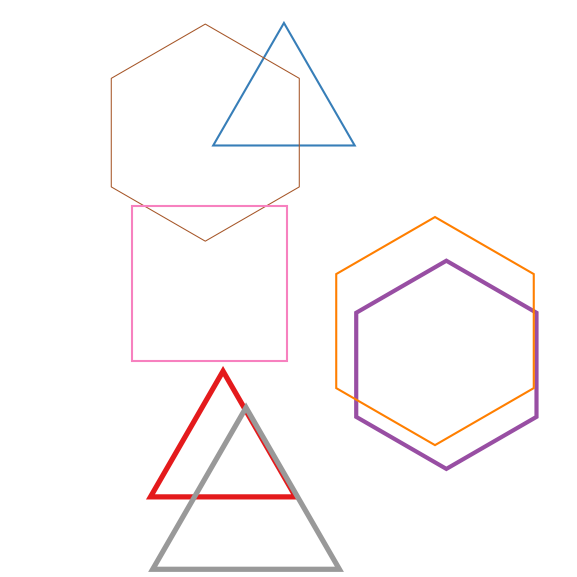[{"shape": "triangle", "thickness": 2.5, "radius": 0.73, "center": [0.386, 0.211]}, {"shape": "triangle", "thickness": 1, "radius": 0.71, "center": [0.492, 0.818]}, {"shape": "hexagon", "thickness": 2, "radius": 0.9, "center": [0.773, 0.367]}, {"shape": "hexagon", "thickness": 1, "radius": 0.99, "center": [0.753, 0.426]}, {"shape": "hexagon", "thickness": 0.5, "radius": 0.94, "center": [0.355, 0.769]}, {"shape": "square", "thickness": 1, "radius": 0.67, "center": [0.363, 0.508]}, {"shape": "triangle", "thickness": 2.5, "radius": 0.93, "center": [0.426, 0.107]}]